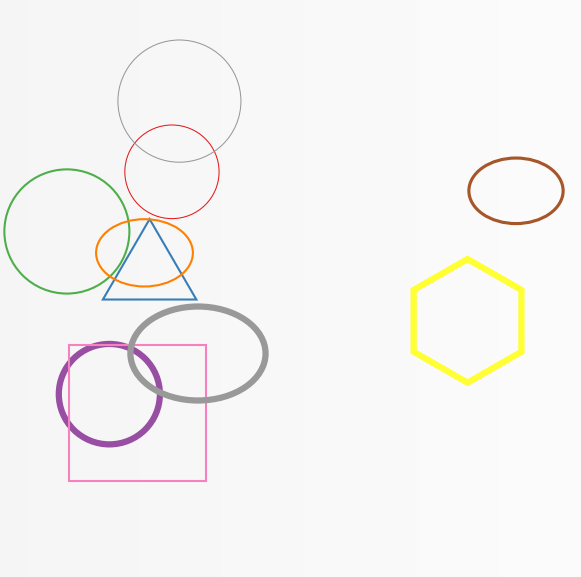[{"shape": "circle", "thickness": 0.5, "radius": 0.41, "center": [0.296, 0.702]}, {"shape": "triangle", "thickness": 1, "radius": 0.46, "center": [0.257, 0.527]}, {"shape": "circle", "thickness": 1, "radius": 0.54, "center": [0.115, 0.598]}, {"shape": "circle", "thickness": 3, "radius": 0.43, "center": [0.188, 0.317]}, {"shape": "oval", "thickness": 1, "radius": 0.42, "center": [0.249, 0.561]}, {"shape": "hexagon", "thickness": 3, "radius": 0.54, "center": [0.804, 0.444]}, {"shape": "oval", "thickness": 1.5, "radius": 0.41, "center": [0.888, 0.669]}, {"shape": "square", "thickness": 1, "radius": 0.59, "center": [0.236, 0.284]}, {"shape": "oval", "thickness": 3, "radius": 0.58, "center": [0.341, 0.387]}, {"shape": "circle", "thickness": 0.5, "radius": 0.53, "center": [0.309, 0.824]}]